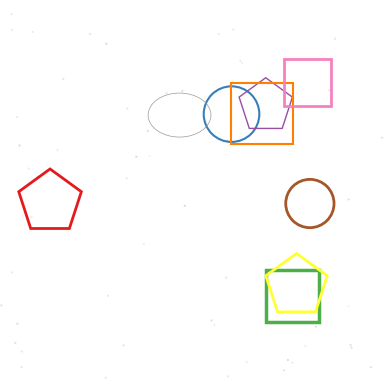[{"shape": "pentagon", "thickness": 2, "radius": 0.43, "center": [0.13, 0.476]}, {"shape": "circle", "thickness": 1.5, "radius": 0.36, "center": [0.601, 0.704]}, {"shape": "square", "thickness": 2.5, "radius": 0.34, "center": [0.76, 0.232]}, {"shape": "pentagon", "thickness": 1, "radius": 0.36, "center": [0.69, 0.725]}, {"shape": "square", "thickness": 1.5, "radius": 0.4, "center": [0.68, 0.704]}, {"shape": "pentagon", "thickness": 2, "radius": 0.42, "center": [0.77, 0.258]}, {"shape": "circle", "thickness": 2, "radius": 0.31, "center": [0.805, 0.471]}, {"shape": "square", "thickness": 2, "radius": 0.31, "center": [0.799, 0.787]}, {"shape": "oval", "thickness": 0.5, "radius": 0.41, "center": [0.466, 0.701]}]